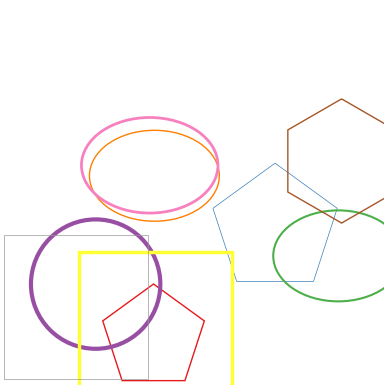[{"shape": "pentagon", "thickness": 1, "radius": 0.69, "center": [0.399, 0.124]}, {"shape": "pentagon", "thickness": 0.5, "radius": 0.85, "center": [0.715, 0.406]}, {"shape": "oval", "thickness": 1.5, "radius": 0.84, "center": [0.879, 0.335]}, {"shape": "circle", "thickness": 3, "radius": 0.84, "center": [0.248, 0.262]}, {"shape": "oval", "thickness": 1, "radius": 0.84, "center": [0.401, 0.543]}, {"shape": "square", "thickness": 2.5, "radius": 0.99, "center": [0.404, 0.147]}, {"shape": "hexagon", "thickness": 1, "radius": 0.81, "center": [0.887, 0.582]}, {"shape": "oval", "thickness": 2, "radius": 0.89, "center": [0.389, 0.571]}, {"shape": "square", "thickness": 0.5, "radius": 0.93, "center": [0.198, 0.202]}]